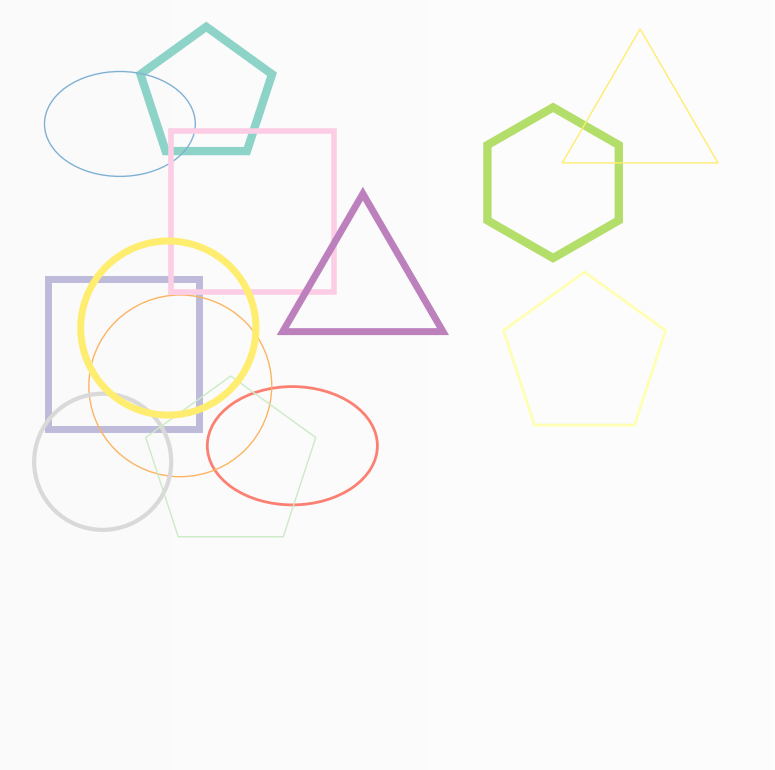[{"shape": "pentagon", "thickness": 3, "radius": 0.45, "center": [0.266, 0.876]}, {"shape": "pentagon", "thickness": 1, "radius": 0.55, "center": [0.754, 0.537]}, {"shape": "square", "thickness": 2.5, "radius": 0.49, "center": [0.159, 0.54]}, {"shape": "oval", "thickness": 1, "radius": 0.55, "center": [0.377, 0.421]}, {"shape": "oval", "thickness": 0.5, "radius": 0.49, "center": [0.155, 0.839]}, {"shape": "circle", "thickness": 0.5, "radius": 0.59, "center": [0.233, 0.499]}, {"shape": "hexagon", "thickness": 3, "radius": 0.49, "center": [0.714, 0.763]}, {"shape": "square", "thickness": 2, "radius": 0.52, "center": [0.326, 0.725]}, {"shape": "circle", "thickness": 1.5, "radius": 0.44, "center": [0.132, 0.4]}, {"shape": "triangle", "thickness": 2.5, "radius": 0.6, "center": [0.468, 0.629]}, {"shape": "pentagon", "thickness": 0.5, "radius": 0.58, "center": [0.298, 0.396]}, {"shape": "circle", "thickness": 2.5, "radius": 0.57, "center": [0.217, 0.574]}, {"shape": "triangle", "thickness": 0.5, "radius": 0.58, "center": [0.826, 0.846]}]